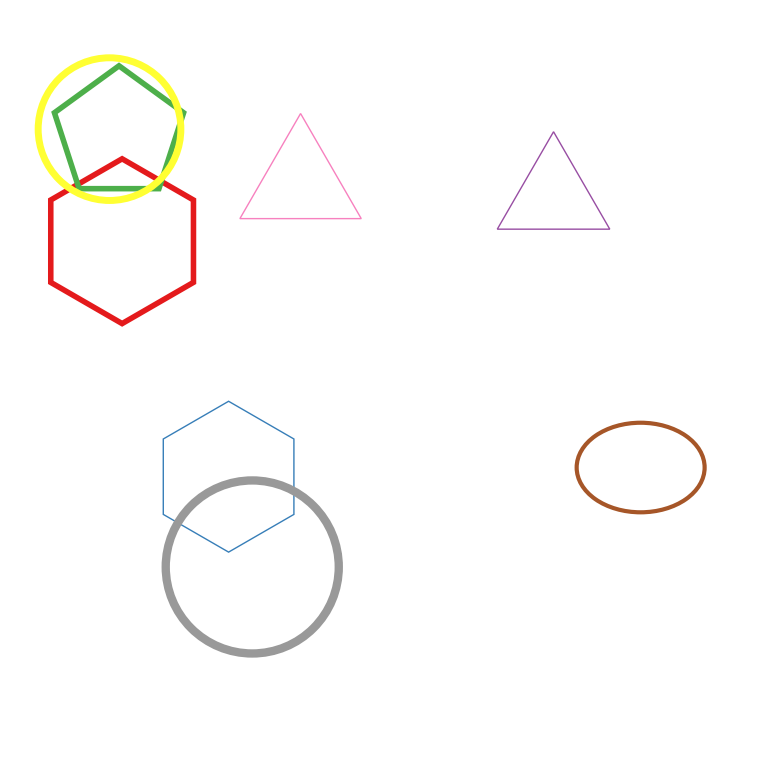[{"shape": "hexagon", "thickness": 2, "radius": 0.53, "center": [0.159, 0.687]}, {"shape": "hexagon", "thickness": 0.5, "radius": 0.49, "center": [0.297, 0.381]}, {"shape": "pentagon", "thickness": 2, "radius": 0.44, "center": [0.155, 0.826]}, {"shape": "triangle", "thickness": 0.5, "radius": 0.42, "center": [0.719, 0.745]}, {"shape": "circle", "thickness": 2.5, "radius": 0.46, "center": [0.142, 0.832]}, {"shape": "oval", "thickness": 1.5, "radius": 0.42, "center": [0.832, 0.393]}, {"shape": "triangle", "thickness": 0.5, "radius": 0.45, "center": [0.39, 0.762]}, {"shape": "circle", "thickness": 3, "radius": 0.56, "center": [0.328, 0.264]}]